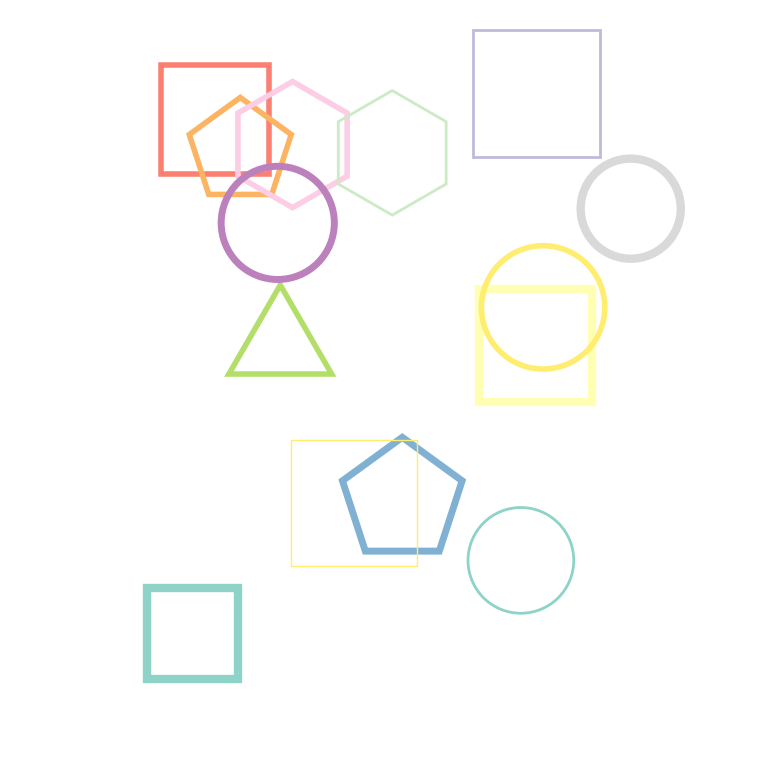[{"shape": "circle", "thickness": 1, "radius": 0.34, "center": [0.676, 0.272]}, {"shape": "square", "thickness": 3, "radius": 0.29, "center": [0.25, 0.177]}, {"shape": "square", "thickness": 3, "radius": 0.37, "center": [0.696, 0.552]}, {"shape": "square", "thickness": 1, "radius": 0.41, "center": [0.697, 0.879]}, {"shape": "square", "thickness": 2, "radius": 0.35, "center": [0.28, 0.845]}, {"shape": "pentagon", "thickness": 2.5, "radius": 0.41, "center": [0.522, 0.35]}, {"shape": "pentagon", "thickness": 2, "radius": 0.35, "center": [0.312, 0.804]}, {"shape": "triangle", "thickness": 2, "radius": 0.39, "center": [0.364, 0.553]}, {"shape": "hexagon", "thickness": 2, "radius": 0.41, "center": [0.38, 0.812]}, {"shape": "circle", "thickness": 3, "radius": 0.33, "center": [0.819, 0.729]}, {"shape": "circle", "thickness": 2.5, "radius": 0.37, "center": [0.361, 0.711]}, {"shape": "hexagon", "thickness": 1, "radius": 0.4, "center": [0.509, 0.802]}, {"shape": "square", "thickness": 0.5, "radius": 0.41, "center": [0.46, 0.346]}, {"shape": "circle", "thickness": 2, "radius": 0.4, "center": [0.705, 0.601]}]